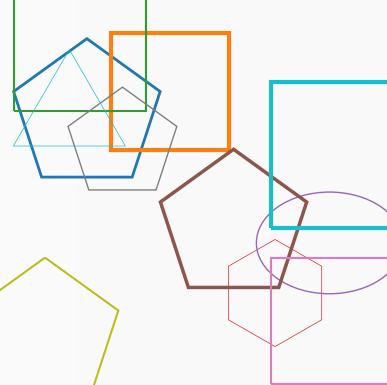[{"shape": "pentagon", "thickness": 2, "radius": 0.99, "center": [0.224, 0.701]}, {"shape": "square", "thickness": 3, "radius": 0.76, "center": [0.439, 0.763]}, {"shape": "square", "thickness": 1.5, "radius": 0.85, "center": [0.206, 0.882]}, {"shape": "hexagon", "thickness": 0.5, "radius": 0.7, "center": [0.71, 0.239]}, {"shape": "oval", "thickness": 1, "radius": 0.94, "center": [0.85, 0.369]}, {"shape": "pentagon", "thickness": 2.5, "radius": 0.99, "center": [0.603, 0.414]}, {"shape": "square", "thickness": 1.5, "radius": 0.81, "center": [0.862, 0.166]}, {"shape": "pentagon", "thickness": 1, "radius": 0.74, "center": [0.316, 0.626]}, {"shape": "pentagon", "thickness": 1.5, "radius": 0.99, "center": [0.116, 0.132]}, {"shape": "square", "thickness": 3, "radius": 0.95, "center": [0.89, 0.598]}, {"shape": "triangle", "thickness": 0.5, "radius": 0.83, "center": [0.179, 0.704]}]